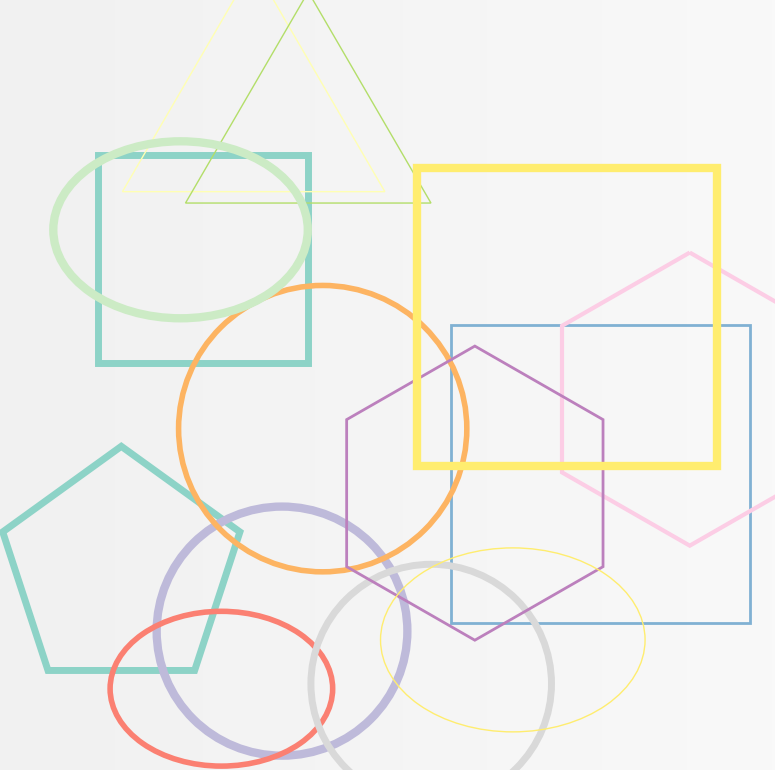[{"shape": "square", "thickness": 2.5, "radius": 0.68, "center": [0.262, 0.664]}, {"shape": "pentagon", "thickness": 2.5, "radius": 0.8, "center": [0.157, 0.259]}, {"shape": "triangle", "thickness": 0.5, "radius": 0.98, "center": [0.327, 0.849]}, {"shape": "circle", "thickness": 3, "radius": 0.81, "center": [0.364, 0.18]}, {"shape": "oval", "thickness": 2, "radius": 0.72, "center": [0.286, 0.106]}, {"shape": "square", "thickness": 1, "radius": 0.97, "center": [0.775, 0.384]}, {"shape": "circle", "thickness": 2, "radius": 0.93, "center": [0.416, 0.443]}, {"shape": "triangle", "thickness": 0.5, "radius": 0.91, "center": [0.398, 0.828]}, {"shape": "hexagon", "thickness": 1.5, "radius": 0.95, "center": [0.89, 0.482]}, {"shape": "circle", "thickness": 2.5, "radius": 0.78, "center": [0.556, 0.112]}, {"shape": "hexagon", "thickness": 1, "radius": 0.95, "center": [0.613, 0.36]}, {"shape": "oval", "thickness": 3, "radius": 0.82, "center": [0.233, 0.702]}, {"shape": "oval", "thickness": 0.5, "radius": 0.85, "center": [0.662, 0.169]}, {"shape": "square", "thickness": 3, "radius": 0.97, "center": [0.732, 0.589]}]